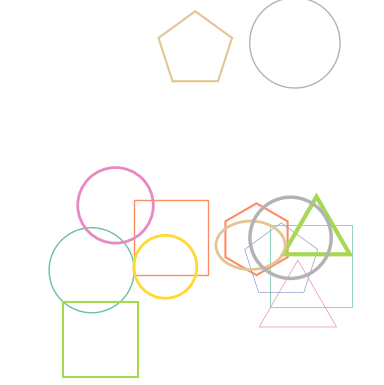[{"shape": "square", "thickness": 0.5, "radius": 0.53, "center": [0.809, 0.31]}, {"shape": "circle", "thickness": 1, "radius": 0.55, "center": [0.238, 0.298]}, {"shape": "hexagon", "thickness": 1.5, "radius": 0.47, "center": [0.666, 0.379]}, {"shape": "square", "thickness": 1, "radius": 0.49, "center": [0.444, 0.383]}, {"shape": "pentagon", "thickness": 0.5, "radius": 0.5, "center": [0.73, 0.321]}, {"shape": "circle", "thickness": 2, "radius": 0.49, "center": [0.3, 0.467]}, {"shape": "triangle", "thickness": 0.5, "radius": 0.58, "center": [0.774, 0.209]}, {"shape": "square", "thickness": 1.5, "radius": 0.48, "center": [0.261, 0.118]}, {"shape": "triangle", "thickness": 3, "radius": 0.5, "center": [0.822, 0.389]}, {"shape": "circle", "thickness": 2, "radius": 0.41, "center": [0.429, 0.307]}, {"shape": "oval", "thickness": 2, "radius": 0.45, "center": [0.651, 0.363]}, {"shape": "pentagon", "thickness": 1.5, "radius": 0.5, "center": [0.507, 0.87]}, {"shape": "circle", "thickness": 2.5, "radius": 0.53, "center": [0.755, 0.382]}, {"shape": "circle", "thickness": 1, "radius": 0.59, "center": [0.766, 0.889]}]